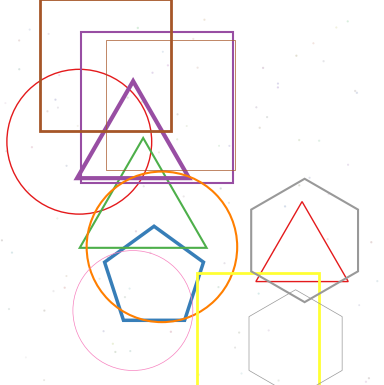[{"shape": "triangle", "thickness": 1, "radius": 0.69, "center": [0.785, 0.338]}, {"shape": "circle", "thickness": 1, "radius": 0.94, "center": [0.206, 0.632]}, {"shape": "pentagon", "thickness": 2.5, "radius": 0.68, "center": [0.4, 0.277]}, {"shape": "triangle", "thickness": 1.5, "radius": 0.95, "center": [0.372, 0.451]}, {"shape": "square", "thickness": 1.5, "radius": 0.98, "center": [0.408, 0.721]}, {"shape": "triangle", "thickness": 3, "radius": 0.84, "center": [0.346, 0.621]}, {"shape": "circle", "thickness": 1.5, "radius": 0.98, "center": [0.421, 0.359]}, {"shape": "square", "thickness": 2, "radius": 0.79, "center": [0.67, 0.133]}, {"shape": "square", "thickness": 2, "radius": 0.85, "center": [0.274, 0.831]}, {"shape": "square", "thickness": 0.5, "radius": 0.84, "center": [0.443, 0.727]}, {"shape": "circle", "thickness": 0.5, "radius": 0.78, "center": [0.345, 0.193]}, {"shape": "hexagon", "thickness": 1.5, "radius": 0.8, "center": [0.791, 0.375]}, {"shape": "hexagon", "thickness": 0.5, "radius": 0.7, "center": [0.768, 0.108]}]